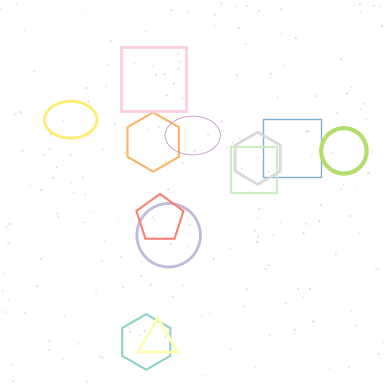[{"shape": "hexagon", "thickness": 1.5, "radius": 0.36, "center": [0.38, 0.112]}, {"shape": "triangle", "thickness": 2, "radius": 0.3, "center": [0.41, 0.115]}, {"shape": "circle", "thickness": 2, "radius": 0.41, "center": [0.438, 0.389]}, {"shape": "pentagon", "thickness": 1.5, "radius": 0.32, "center": [0.415, 0.432]}, {"shape": "square", "thickness": 1, "radius": 0.37, "center": [0.758, 0.616]}, {"shape": "hexagon", "thickness": 1.5, "radius": 0.38, "center": [0.398, 0.631]}, {"shape": "circle", "thickness": 3, "radius": 0.3, "center": [0.893, 0.608]}, {"shape": "square", "thickness": 2, "radius": 0.42, "center": [0.399, 0.795]}, {"shape": "hexagon", "thickness": 2, "radius": 0.34, "center": [0.669, 0.589]}, {"shape": "oval", "thickness": 0.5, "radius": 0.36, "center": [0.501, 0.648]}, {"shape": "square", "thickness": 1.5, "radius": 0.3, "center": [0.66, 0.559]}, {"shape": "oval", "thickness": 2, "radius": 0.34, "center": [0.184, 0.689]}]